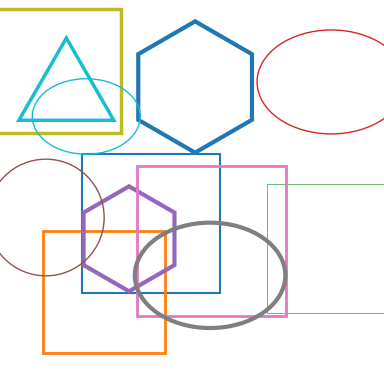[{"shape": "hexagon", "thickness": 3, "radius": 0.85, "center": [0.507, 0.774]}, {"shape": "square", "thickness": 1.5, "radius": 0.9, "center": [0.392, 0.42]}, {"shape": "square", "thickness": 2, "radius": 0.79, "center": [0.269, 0.242]}, {"shape": "square", "thickness": 0.5, "radius": 0.84, "center": [0.86, 0.354]}, {"shape": "oval", "thickness": 1, "radius": 0.96, "center": [0.861, 0.787]}, {"shape": "hexagon", "thickness": 3, "radius": 0.68, "center": [0.335, 0.38]}, {"shape": "circle", "thickness": 1, "radius": 0.76, "center": [0.119, 0.435]}, {"shape": "square", "thickness": 2, "radius": 0.97, "center": [0.55, 0.374]}, {"shape": "oval", "thickness": 3, "radius": 0.98, "center": [0.546, 0.285]}, {"shape": "square", "thickness": 2.5, "radius": 0.8, "center": [0.154, 0.816]}, {"shape": "triangle", "thickness": 2.5, "radius": 0.71, "center": [0.172, 0.759]}, {"shape": "oval", "thickness": 1, "radius": 0.7, "center": [0.224, 0.697]}]